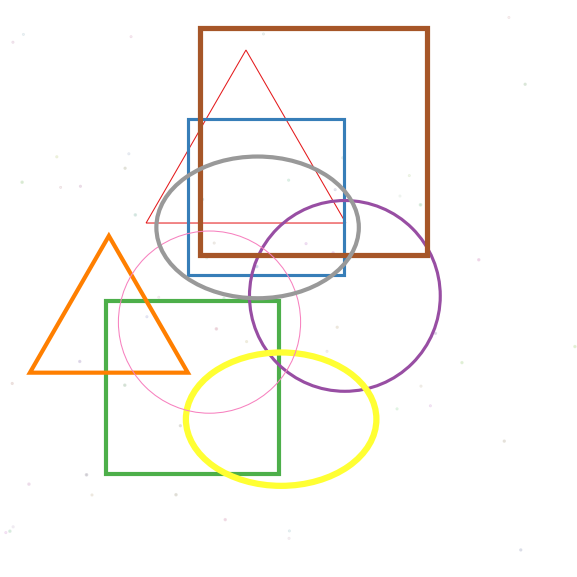[{"shape": "triangle", "thickness": 0.5, "radius": 1.0, "center": [0.426, 0.713]}, {"shape": "square", "thickness": 1.5, "radius": 0.68, "center": [0.461, 0.658]}, {"shape": "square", "thickness": 2, "radius": 0.75, "center": [0.334, 0.328]}, {"shape": "circle", "thickness": 1.5, "radius": 0.83, "center": [0.597, 0.487]}, {"shape": "triangle", "thickness": 2, "radius": 0.79, "center": [0.189, 0.433]}, {"shape": "oval", "thickness": 3, "radius": 0.82, "center": [0.487, 0.273]}, {"shape": "square", "thickness": 2.5, "radius": 0.99, "center": [0.543, 0.754]}, {"shape": "circle", "thickness": 0.5, "radius": 0.79, "center": [0.363, 0.441]}, {"shape": "oval", "thickness": 2, "radius": 0.88, "center": [0.446, 0.605]}]